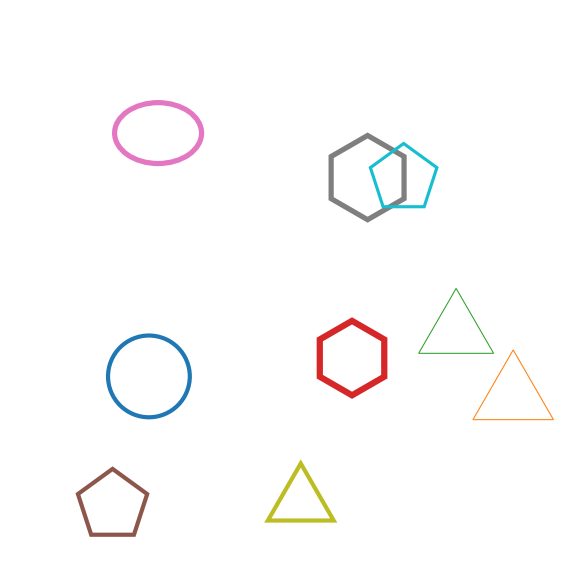[{"shape": "circle", "thickness": 2, "radius": 0.35, "center": [0.258, 0.347]}, {"shape": "triangle", "thickness": 0.5, "radius": 0.4, "center": [0.889, 0.313]}, {"shape": "triangle", "thickness": 0.5, "radius": 0.37, "center": [0.79, 0.425]}, {"shape": "hexagon", "thickness": 3, "radius": 0.32, "center": [0.61, 0.379]}, {"shape": "pentagon", "thickness": 2, "radius": 0.32, "center": [0.195, 0.124]}, {"shape": "oval", "thickness": 2.5, "radius": 0.38, "center": [0.274, 0.769]}, {"shape": "hexagon", "thickness": 2.5, "radius": 0.36, "center": [0.637, 0.692]}, {"shape": "triangle", "thickness": 2, "radius": 0.33, "center": [0.521, 0.131]}, {"shape": "pentagon", "thickness": 1.5, "radius": 0.3, "center": [0.699, 0.69]}]